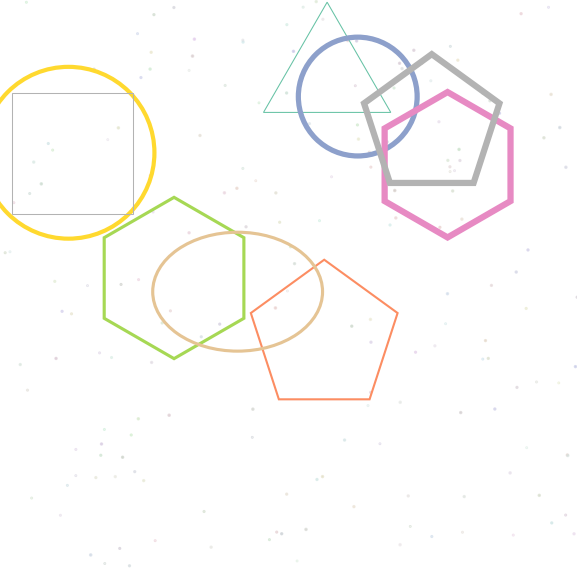[{"shape": "triangle", "thickness": 0.5, "radius": 0.64, "center": [0.566, 0.868]}, {"shape": "pentagon", "thickness": 1, "radius": 0.67, "center": [0.561, 0.416]}, {"shape": "circle", "thickness": 2.5, "radius": 0.51, "center": [0.619, 0.832]}, {"shape": "hexagon", "thickness": 3, "radius": 0.63, "center": [0.775, 0.714]}, {"shape": "hexagon", "thickness": 1.5, "radius": 0.7, "center": [0.301, 0.518]}, {"shape": "circle", "thickness": 2, "radius": 0.74, "center": [0.119, 0.735]}, {"shape": "oval", "thickness": 1.5, "radius": 0.74, "center": [0.411, 0.494]}, {"shape": "square", "thickness": 0.5, "radius": 0.52, "center": [0.125, 0.733]}, {"shape": "pentagon", "thickness": 3, "radius": 0.62, "center": [0.748, 0.782]}]